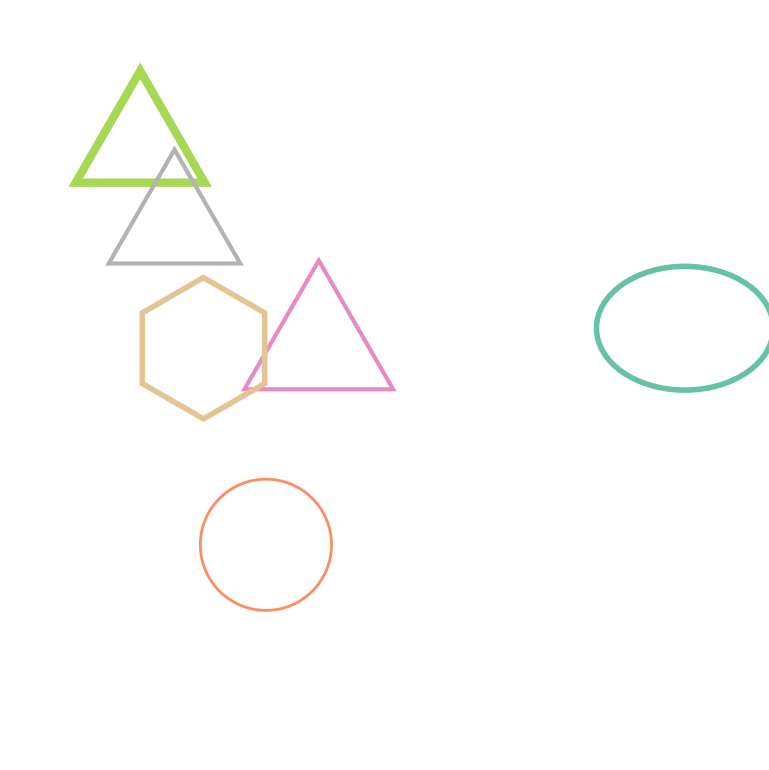[{"shape": "oval", "thickness": 2, "radius": 0.57, "center": [0.889, 0.574]}, {"shape": "circle", "thickness": 1, "radius": 0.43, "center": [0.345, 0.292]}, {"shape": "triangle", "thickness": 1.5, "radius": 0.56, "center": [0.414, 0.55]}, {"shape": "triangle", "thickness": 3, "radius": 0.48, "center": [0.182, 0.811]}, {"shape": "hexagon", "thickness": 2, "radius": 0.46, "center": [0.264, 0.548]}, {"shape": "triangle", "thickness": 1.5, "radius": 0.49, "center": [0.227, 0.707]}]